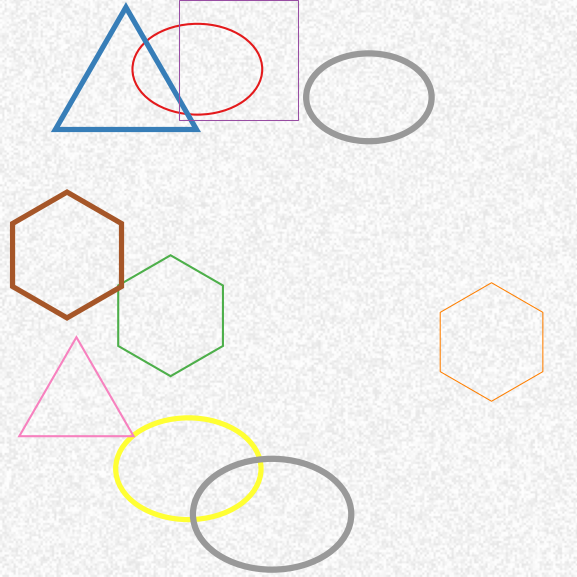[{"shape": "oval", "thickness": 1, "radius": 0.56, "center": [0.342, 0.879]}, {"shape": "triangle", "thickness": 2.5, "radius": 0.71, "center": [0.218, 0.845]}, {"shape": "hexagon", "thickness": 1, "radius": 0.52, "center": [0.295, 0.452]}, {"shape": "square", "thickness": 0.5, "radius": 0.52, "center": [0.413, 0.896]}, {"shape": "hexagon", "thickness": 0.5, "radius": 0.51, "center": [0.851, 0.407]}, {"shape": "oval", "thickness": 2.5, "radius": 0.63, "center": [0.326, 0.187]}, {"shape": "hexagon", "thickness": 2.5, "radius": 0.54, "center": [0.116, 0.558]}, {"shape": "triangle", "thickness": 1, "radius": 0.57, "center": [0.132, 0.301]}, {"shape": "oval", "thickness": 3, "radius": 0.54, "center": [0.639, 0.831]}, {"shape": "oval", "thickness": 3, "radius": 0.69, "center": [0.471, 0.109]}]